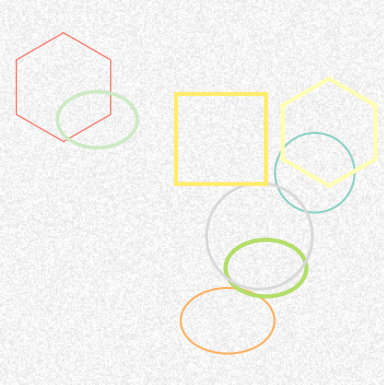[{"shape": "circle", "thickness": 1.5, "radius": 0.52, "center": [0.818, 0.551]}, {"shape": "hexagon", "thickness": 3, "radius": 0.7, "center": [0.855, 0.657]}, {"shape": "hexagon", "thickness": 1, "radius": 0.71, "center": [0.165, 0.774]}, {"shape": "oval", "thickness": 1.5, "radius": 0.61, "center": [0.591, 0.167]}, {"shape": "oval", "thickness": 3, "radius": 0.53, "center": [0.691, 0.304]}, {"shape": "circle", "thickness": 2, "radius": 0.69, "center": [0.674, 0.386]}, {"shape": "oval", "thickness": 2.5, "radius": 0.52, "center": [0.253, 0.689]}, {"shape": "square", "thickness": 3, "radius": 0.58, "center": [0.573, 0.638]}]